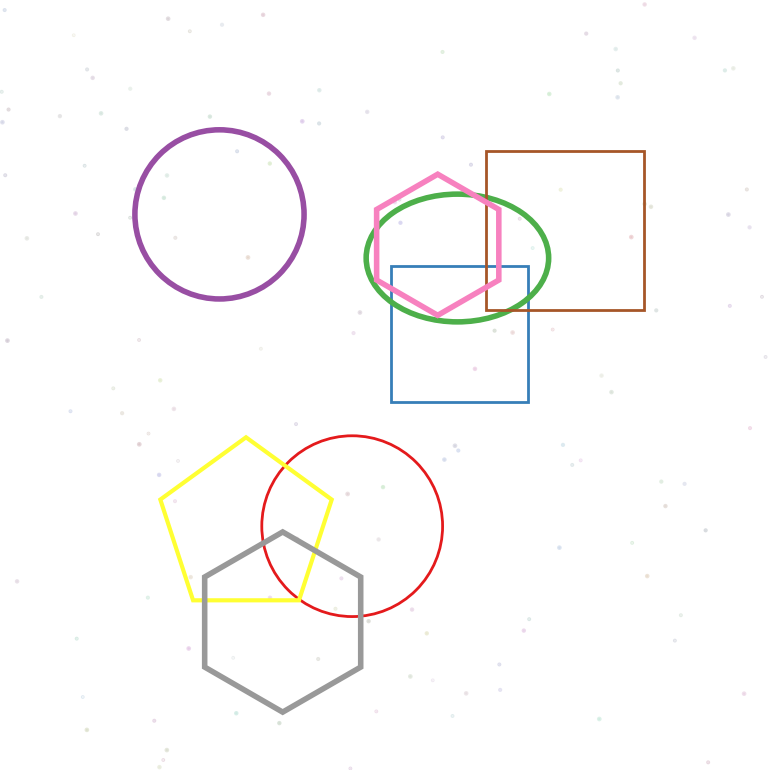[{"shape": "circle", "thickness": 1, "radius": 0.59, "center": [0.457, 0.317]}, {"shape": "square", "thickness": 1, "radius": 0.44, "center": [0.597, 0.566]}, {"shape": "oval", "thickness": 2, "radius": 0.59, "center": [0.594, 0.665]}, {"shape": "circle", "thickness": 2, "radius": 0.55, "center": [0.285, 0.722]}, {"shape": "pentagon", "thickness": 1.5, "radius": 0.59, "center": [0.32, 0.315]}, {"shape": "square", "thickness": 1, "radius": 0.52, "center": [0.734, 0.7]}, {"shape": "hexagon", "thickness": 2, "radius": 0.46, "center": [0.568, 0.682]}, {"shape": "hexagon", "thickness": 2, "radius": 0.58, "center": [0.367, 0.192]}]